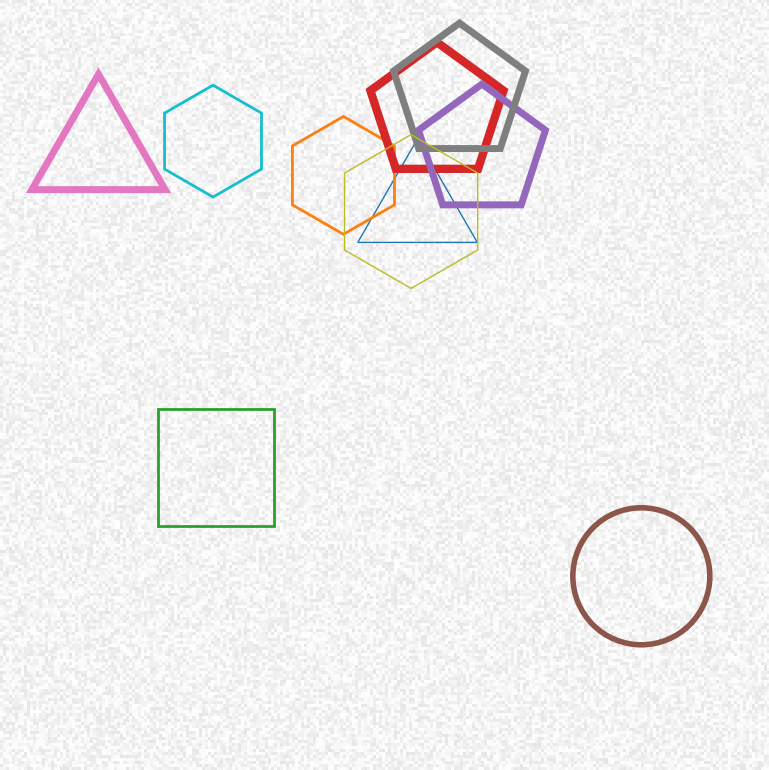[{"shape": "triangle", "thickness": 0.5, "radius": 0.45, "center": [0.542, 0.73]}, {"shape": "hexagon", "thickness": 1, "radius": 0.38, "center": [0.446, 0.772]}, {"shape": "square", "thickness": 1, "radius": 0.38, "center": [0.281, 0.393]}, {"shape": "pentagon", "thickness": 3, "radius": 0.45, "center": [0.567, 0.854]}, {"shape": "pentagon", "thickness": 2.5, "radius": 0.43, "center": [0.626, 0.804]}, {"shape": "circle", "thickness": 2, "radius": 0.44, "center": [0.833, 0.252]}, {"shape": "triangle", "thickness": 2.5, "radius": 0.5, "center": [0.128, 0.804]}, {"shape": "pentagon", "thickness": 2.5, "radius": 0.45, "center": [0.597, 0.88]}, {"shape": "hexagon", "thickness": 0.5, "radius": 0.5, "center": [0.534, 0.725]}, {"shape": "hexagon", "thickness": 1, "radius": 0.36, "center": [0.277, 0.817]}]